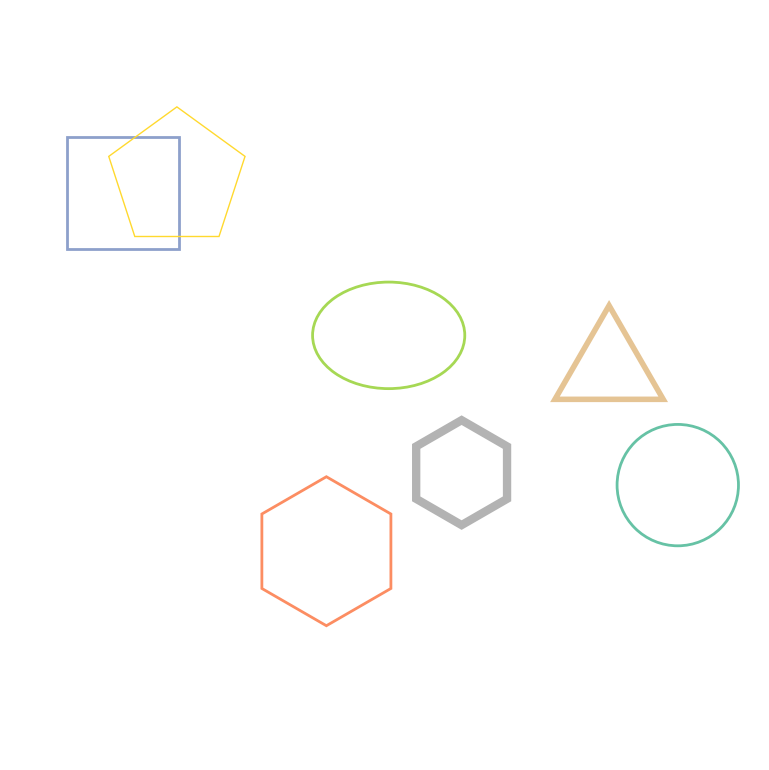[{"shape": "circle", "thickness": 1, "radius": 0.39, "center": [0.88, 0.37]}, {"shape": "hexagon", "thickness": 1, "radius": 0.48, "center": [0.424, 0.284]}, {"shape": "square", "thickness": 1, "radius": 0.37, "center": [0.159, 0.749]}, {"shape": "oval", "thickness": 1, "radius": 0.49, "center": [0.505, 0.564]}, {"shape": "pentagon", "thickness": 0.5, "radius": 0.47, "center": [0.23, 0.768]}, {"shape": "triangle", "thickness": 2, "radius": 0.41, "center": [0.791, 0.522]}, {"shape": "hexagon", "thickness": 3, "radius": 0.34, "center": [0.599, 0.386]}]